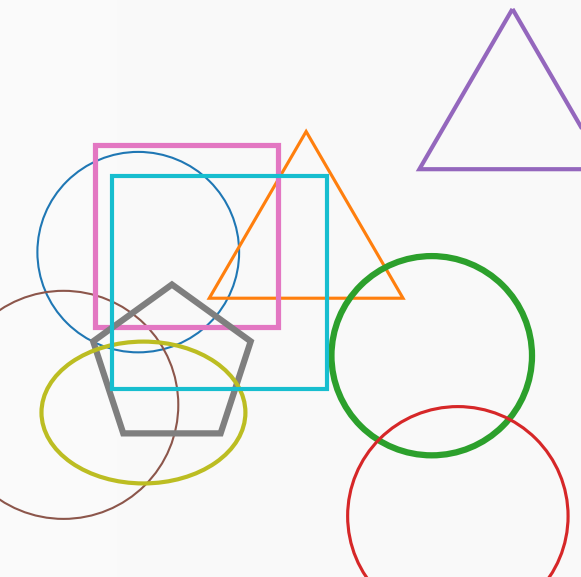[{"shape": "circle", "thickness": 1, "radius": 0.87, "center": [0.238, 0.563]}, {"shape": "triangle", "thickness": 1.5, "radius": 0.96, "center": [0.527, 0.579]}, {"shape": "circle", "thickness": 3, "radius": 0.86, "center": [0.743, 0.383]}, {"shape": "circle", "thickness": 1.5, "radius": 0.95, "center": [0.788, 0.105]}, {"shape": "triangle", "thickness": 2, "radius": 0.92, "center": [0.882, 0.799]}, {"shape": "circle", "thickness": 1, "radius": 0.99, "center": [0.109, 0.298]}, {"shape": "square", "thickness": 2.5, "radius": 0.79, "center": [0.321, 0.59]}, {"shape": "pentagon", "thickness": 3, "radius": 0.71, "center": [0.296, 0.364]}, {"shape": "oval", "thickness": 2, "radius": 0.88, "center": [0.247, 0.285]}, {"shape": "square", "thickness": 2, "radius": 0.92, "center": [0.378, 0.509]}]